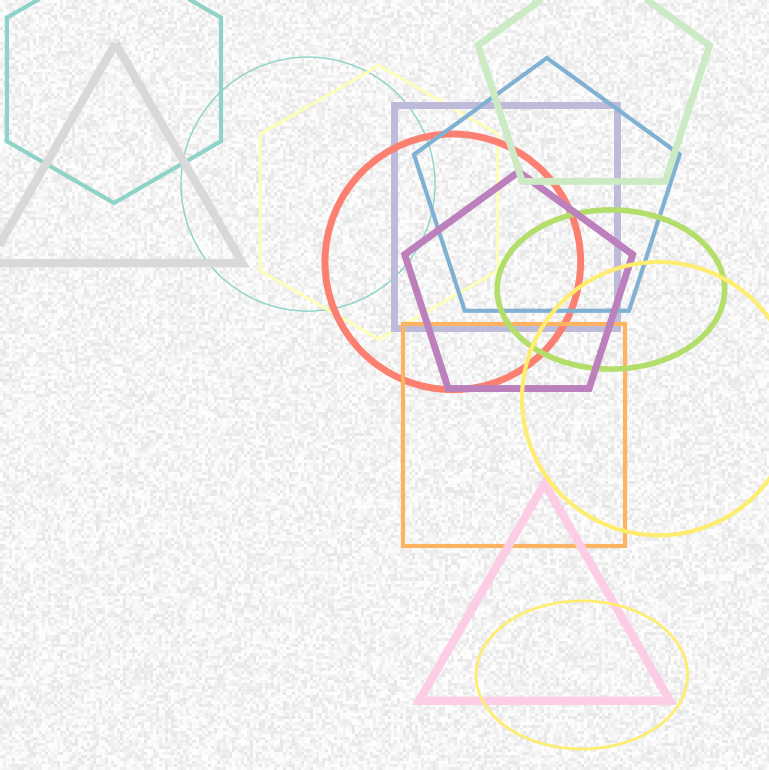[{"shape": "circle", "thickness": 0.5, "radius": 0.83, "center": [0.4, 0.761]}, {"shape": "hexagon", "thickness": 1.5, "radius": 0.8, "center": [0.148, 0.897]}, {"shape": "hexagon", "thickness": 1, "radius": 0.89, "center": [0.492, 0.737]}, {"shape": "square", "thickness": 2.5, "radius": 0.72, "center": [0.657, 0.719]}, {"shape": "circle", "thickness": 2.5, "radius": 0.83, "center": [0.588, 0.66]}, {"shape": "pentagon", "thickness": 1.5, "radius": 0.91, "center": [0.71, 0.743]}, {"shape": "square", "thickness": 1.5, "radius": 0.72, "center": [0.668, 0.435]}, {"shape": "oval", "thickness": 2, "radius": 0.74, "center": [0.793, 0.624]}, {"shape": "triangle", "thickness": 3, "radius": 0.94, "center": [0.707, 0.184]}, {"shape": "triangle", "thickness": 3, "radius": 0.95, "center": [0.15, 0.753]}, {"shape": "pentagon", "thickness": 2.5, "radius": 0.78, "center": [0.674, 0.621]}, {"shape": "pentagon", "thickness": 2.5, "radius": 0.79, "center": [0.771, 0.892]}, {"shape": "circle", "thickness": 1.5, "radius": 0.89, "center": [0.855, 0.482]}, {"shape": "oval", "thickness": 1, "radius": 0.69, "center": [0.756, 0.123]}]